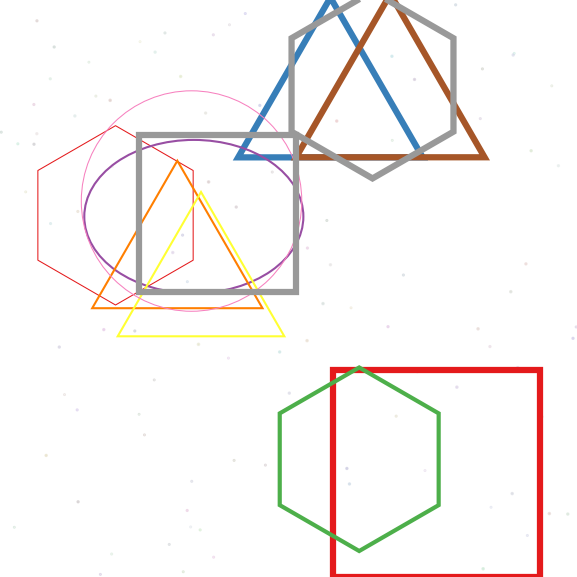[{"shape": "square", "thickness": 3, "radius": 0.9, "center": [0.756, 0.179]}, {"shape": "hexagon", "thickness": 0.5, "radius": 0.78, "center": [0.2, 0.626]}, {"shape": "triangle", "thickness": 3, "radius": 0.92, "center": [0.572, 0.819]}, {"shape": "hexagon", "thickness": 2, "radius": 0.79, "center": [0.622, 0.204]}, {"shape": "oval", "thickness": 1, "radius": 0.95, "center": [0.336, 0.624]}, {"shape": "triangle", "thickness": 1, "radius": 0.85, "center": [0.307, 0.551]}, {"shape": "triangle", "thickness": 1, "radius": 0.83, "center": [0.348, 0.5]}, {"shape": "triangle", "thickness": 3, "radius": 0.94, "center": [0.676, 0.821]}, {"shape": "circle", "thickness": 0.5, "radius": 0.95, "center": [0.332, 0.651]}, {"shape": "square", "thickness": 3, "radius": 0.68, "center": [0.377, 0.629]}, {"shape": "hexagon", "thickness": 3, "radius": 0.81, "center": [0.645, 0.852]}]